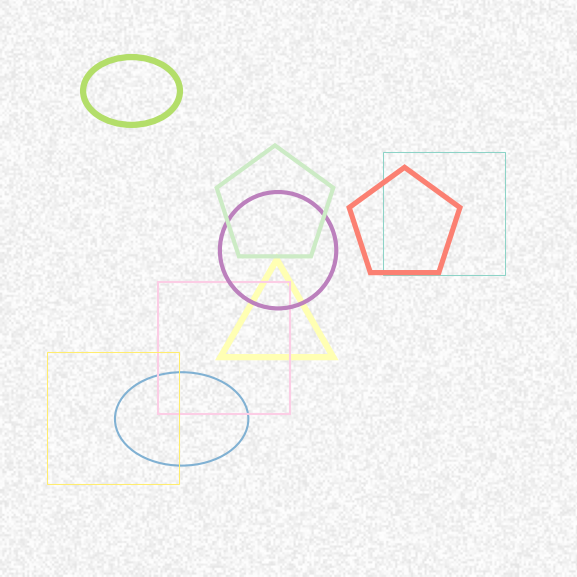[{"shape": "square", "thickness": 0.5, "radius": 0.53, "center": [0.769, 0.63]}, {"shape": "triangle", "thickness": 3, "radius": 0.56, "center": [0.479, 0.437]}, {"shape": "pentagon", "thickness": 2.5, "radius": 0.5, "center": [0.701, 0.609]}, {"shape": "oval", "thickness": 1, "radius": 0.58, "center": [0.315, 0.274]}, {"shape": "oval", "thickness": 3, "radius": 0.42, "center": [0.228, 0.842]}, {"shape": "square", "thickness": 1, "radius": 0.57, "center": [0.387, 0.397]}, {"shape": "circle", "thickness": 2, "radius": 0.5, "center": [0.482, 0.566]}, {"shape": "pentagon", "thickness": 2, "radius": 0.53, "center": [0.476, 0.641]}, {"shape": "square", "thickness": 0.5, "radius": 0.57, "center": [0.195, 0.275]}]